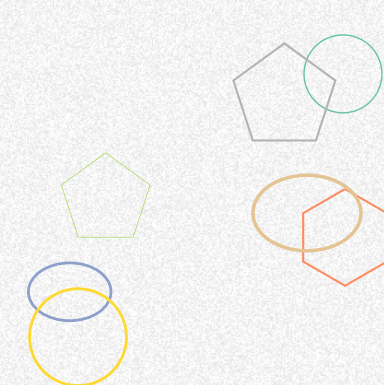[{"shape": "circle", "thickness": 1, "radius": 0.51, "center": [0.891, 0.808]}, {"shape": "hexagon", "thickness": 1.5, "radius": 0.63, "center": [0.896, 0.383]}, {"shape": "oval", "thickness": 2, "radius": 0.54, "center": [0.181, 0.242]}, {"shape": "pentagon", "thickness": 0.5, "radius": 0.61, "center": [0.275, 0.482]}, {"shape": "circle", "thickness": 2, "radius": 0.63, "center": [0.203, 0.124]}, {"shape": "oval", "thickness": 2.5, "radius": 0.7, "center": [0.797, 0.447]}, {"shape": "pentagon", "thickness": 1.5, "radius": 0.7, "center": [0.739, 0.748]}]